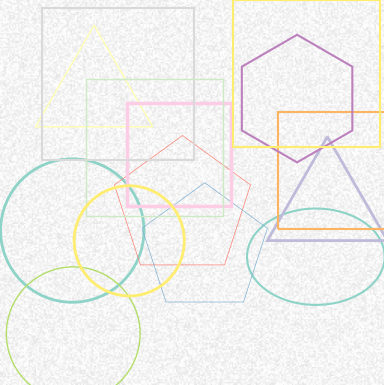[{"shape": "circle", "thickness": 2, "radius": 0.93, "center": [0.188, 0.401]}, {"shape": "oval", "thickness": 1.5, "radius": 0.89, "center": [0.82, 0.333]}, {"shape": "triangle", "thickness": 1, "radius": 0.88, "center": [0.244, 0.759]}, {"shape": "triangle", "thickness": 2, "radius": 0.9, "center": [0.85, 0.465]}, {"shape": "pentagon", "thickness": 0.5, "radius": 0.93, "center": [0.474, 0.462]}, {"shape": "pentagon", "thickness": 0.5, "radius": 0.86, "center": [0.532, 0.354]}, {"shape": "square", "thickness": 1.5, "radius": 0.76, "center": [0.876, 0.557]}, {"shape": "circle", "thickness": 1, "radius": 0.87, "center": [0.19, 0.133]}, {"shape": "square", "thickness": 2.5, "radius": 0.67, "center": [0.466, 0.599]}, {"shape": "square", "thickness": 1.5, "radius": 0.98, "center": [0.307, 0.782]}, {"shape": "hexagon", "thickness": 1.5, "radius": 0.83, "center": [0.772, 0.744]}, {"shape": "square", "thickness": 1, "radius": 0.89, "center": [0.402, 0.617]}, {"shape": "square", "thickness": 1.5, "radius": 0.95, "center": [0.797, 0.809]}, {"shape": "circle", "thickness": 2, "radius": 0.72, "center": [0.336, 0.374]}]